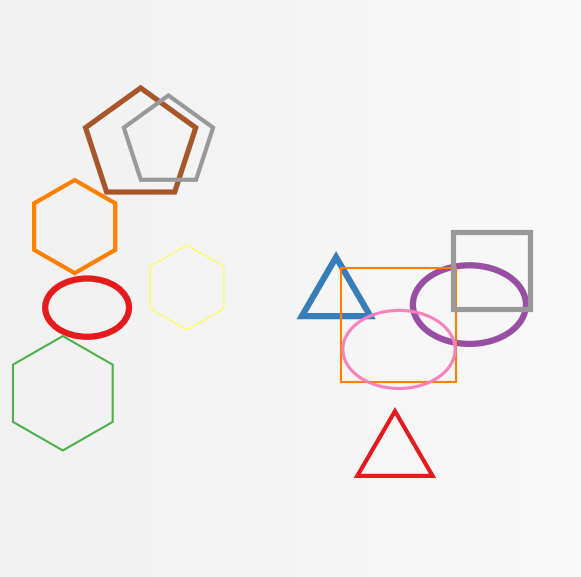[{"shape": "triangle", "thickness": 2, "radius": 0.37, "center": [0.679, 0.212]}, {"shape": "oval", "thickness": 3, "radius": 0.36, "center": [0.15, 0.466]}, {"shape": "triangle", "thickness": 3, "radius": 0.34, "center": [0.578, 0.486]}, {"shape": "hexagon", "thickness": 1, "radius": 0.5, "center": [0.108, 0.318]}, {"shape": "oval", "thickness": 3, "radius": 0.49, "center": [0.808, 0.472]}, {"shape": "hexagon", "thickness": 2, "radius": 0.4, "center": [0.129, 0.607]}, {"shape": "square", "thickness": 1, "radius": 0.49, "center": [0.685, 0.436]}, {"shape": "hexagon", "thickness": 0.5, "radius": 0.37, "center": [0.322, 0.501]}, {"shape": "pentagon", "thickness": 2.5, "radius": 0.5, "center": [0.242, 0.747]}, {"shape": "oval", "thickness": 1.5, "radius": 0.48, "center": [0.686, 0.394]}, {"shape": "square", "thickness": 2.5, "radius": 0.33, "center": [0.846, 0.531]}, {"shape": "pentagon", "thickness": 2, "radius": 0.4, "center": [0.29, 0.753]}]